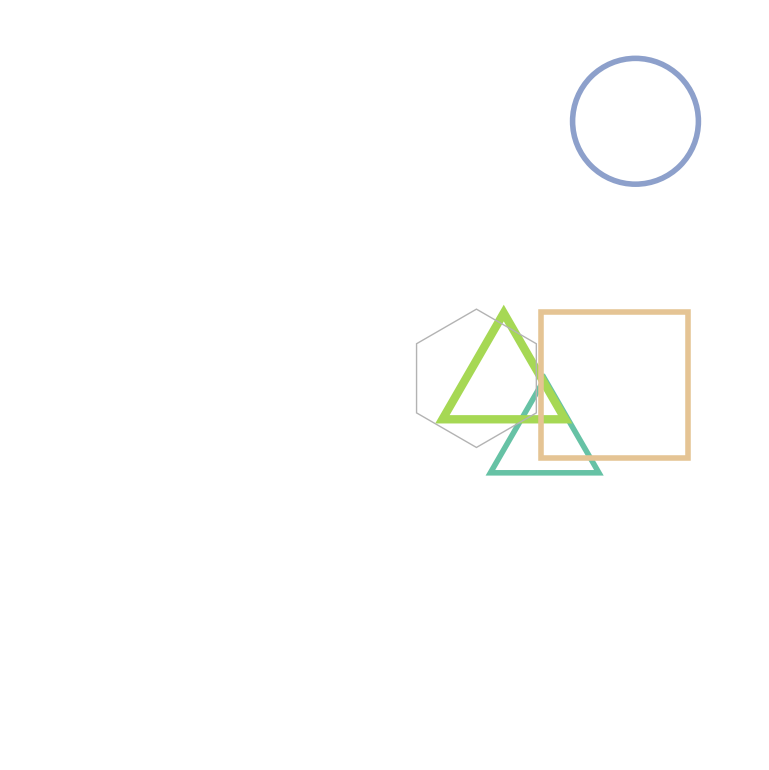[{"shape": "triangle", "thickness": 2, "radius": 0.41, "center": [0.707, 0.427]}, {"shape": "circle", "thickness": 2, "radius": 0.41, "center": [0.825, 0.843]}, {"shape": "triangle", "thickness": 3, "radius": 0.46, "center": [0.654, 0.501]}, {"shape": "square", "thickness": 2, "radius": 0.48, "center": [0.798, 0.5]}, {"shape": "hexagon", "thickness": 0.5, "radius": 0.45, "center": [0.619, 0.509]}]